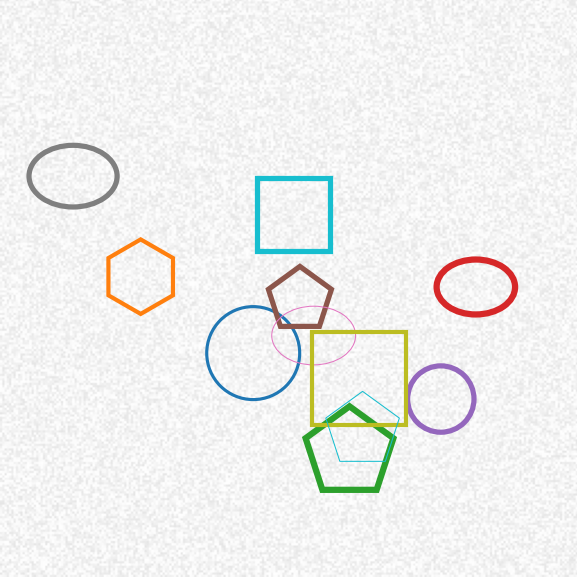[{"shape": "circle", "thickness": 1.5, "radius": 0.4, "center": [0.438, 0.388]}, {"shape": "hexagon", "thickness": 2, "radius": 0.32, "center": [0.244, 0.52]}, {"shape": "pentagon", "thickness": 3, "radius": 0.4, "center": [0.605, 0.216]}, {"shape": "oval", "thickness": 3, "radius": 0.34, "center": [0.824, 0.502]}, {"shape": "circle", "thickness": 2.5, "radius": 0.29, "center": [0.763, 0.308]}, {"shape": "pentagon", "thickness": 2.5, "radius": 0.29, "center": [0.519, 0.48]}, {"shape": "oval", "thickness": 0.5, "radius": 0.36, "center": [0.543, 0.418]}, {"shape": "oval", "thickness": 2.5, "radius": 0.38, "center": [0.127, 0.694]}, {"shape": "square", "thickness": 2, "radius": 0.41, "center": [0.622, 0.344]}, {"shape": "square", "thickness": 2.5, "radius": 0.32, "center": [0.508, 0.628]}, {"shape": "pentagon", "thickness": 0.5, "radius": 0.33, "center": [0.628, 0.254]}]